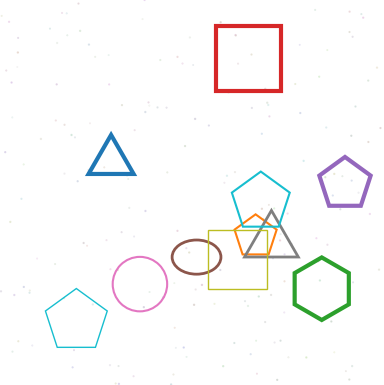[{"shape": "triangle", "thickness": 3, "radius": 0.34, "center": [0.289, 0.582]}, {"shape": "pentagon", "thickness": 1.5, "radius": 0.29, "center": [0.664, 0.386]}, {"shape": "hexagon", "thickness": 3, "radius": 0.41, "center": [0.836, 0.25]}, {"shape": "square", "thickness": 3, "radius": 0.42, "center": [0.645, 0.849]}, {"shape": "pentagon", "thickness": 3, "radius": 0.35, "center": [0.896, 0.522]}, {"shape": "oval", "thickness": 2, "radius": 0.32, "center": [0.51, 0.332]}, {"shape": "circle", "thickness": 1.5, "radius": 0.35, "center": [0.363, 0.262]}, {"shape": "triangle", "thickness": 2, "radius": 0.4, "center": [0.705, 0.373]}, {"shape": "square", "thickness": 1, "radius": 0.38, "center": [0.617, 0.326]}, {"shape": "pentagon", "thickness": 1.5, "radius": 0.4, "center": [0.677, 0.475]}, {"shape": "pentagon", "thickness": 1, "radius": 0.42, "center": [0.198, 0.166]}]